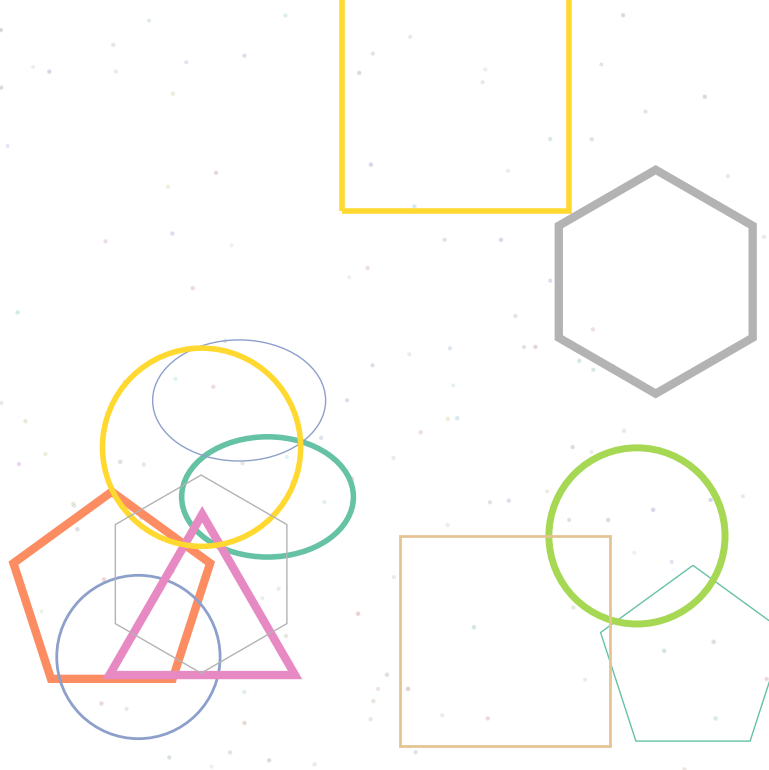[{"shape": "oval", "thickness": 2, "radius": 0.56, "center": [0.347, 0.355]}, {"shape": "pentagon", "thickness": 0.5, "radius": 0.63, "center": [0.9, 0.14]}, {"shape": "pentagon", "thickness": 3, "radius": 0.67, "center": [0.145, 0.227]}, {"shape": "circle", "thickness": 1, "radius": 0.53, "center": [0.18, 0.147]}, {"shape": "oval", "thickness": 0.5, "radius": 0.56, "center": [0.311, 0.48]}, {"shape": "triangle", "thickness": 3, "radius": 0.7, "center": [0.263, 0.193]}, {"shape": "circle", "thickness": 2.5, "radius": 0.57, "center": [0.827, 0.304]}, {"shape": "circle", "thickness": 2, "radius": 0.64, "center": [0.262, 0.419]}, {"shape": "square", "thickness": 2, "radius": 0.74, "center": [0.591, 0.873]}, {"shape": "square", "thickness": 1, "radius": 0.68, "center": [0.656, 0.168]}, {"shape": "hexagon", "thickness": 0.5, "radius": 0.64, "center": [0.261, 0.254]}, {"shape": "hexagon", "thickness": 3, "radius": 0.73, "center": [0.852, 0.634]}]